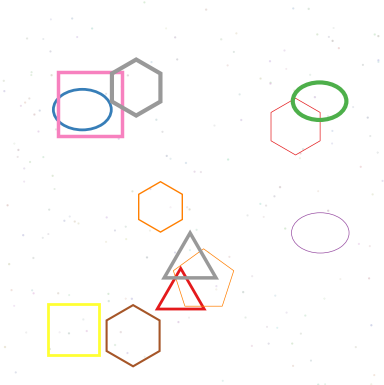[{"shape": "hexagon", "thickness": 0.5, "radius": 0.37, "center": [0.768, 0.671]}, {"shape": "triangle", "thickness": 2, "radius": 0.35, "center": [0.469, 0.233]}, {"shape": "oval", "thickness": 2, "radius": 0.38, "center": [0.214, 0.715]}, {"shape": "oval", "thickness": 3, "radius": 0.35, "center": [0.83, 0.737]}, {"shape": "oval", "thickness": 0.5, "radius": 0.37, "center": [0.832, 0.395]}, {"shape": "hexagon", "thickness": 1, "radius": 0.33, "center": [0.417, 0.463]}, {"shape": "pentagon", "thickness": 0.5, "radius": 0.41, "center": [0.529, 0.271]}, {"shape": "square", "thickness": 2, "radius": 0.33, "center": [0.19, 0.144]}, {"shape": "hexagon", "thickness": 1.5, "radius": 0.4, "center": [0.346, 0.128]}, {"shape": "square", "thickness": 2.5, "radius": 0.41, "center": [0.234, 0.73]}, {"shape": "hexagon", "thickness": 3, "radius": 0.36, "center": [0.354, 0.773]}, {"shape": "triangle", "thickness": 2.5, "radius": 0.39, "center": [0.494, 0.317]}]